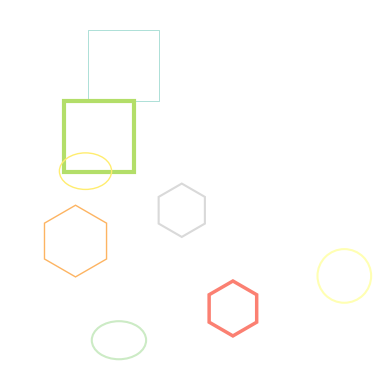[{"shape": "square", "thickness": 0.5, "radius": 0.46, "center": [0.32, 0.829]}, {"shape": "circle", "thickness": 1.5, "radius": 0.35, "center": [0.894, 0.283]}, {"shape": "hexagon", "thickness": 2.5, "radius": 0.36, "center": [0.605, 0.199]}, {"shape": "hexagon", "thickness": 1, "radius": 0.47, "center": [0.196, 0.374]}, {"shape": "square", "thickness": 3, "radius": 0.46, "center": [0.257, 0.646]}, {"shape": "hexagon", "thickness": 1.5, "radius": 0.35, "center": [0.472, 0.454]}, {"shape": "oval", "thickness": 1.5, "radius": 0.35, "center": [0.309, 0.116]}, {"shape": "oval", "thickness": 1, "radius": 0.34, "center": [0.222, 0.555]}]